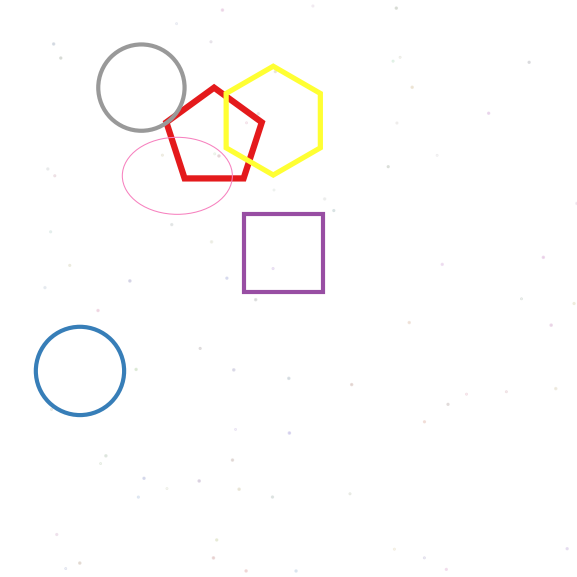[{"shape": "pentagon", "thickness": 3, "radius": 0.43, "center": [0.371, 0.76]}, {"shape": "circle", "thickness": 2, "radius": 0.38, "center": [0.138, 0.357]}, {"shape": "square", "thickness": 2, "radius": 0.34, "center": [0.491, 0.561]}, {"shape": "hexagon", "thickness": 2.5, "radius": 0.47, "center": [0.473, 0.79]}, {"shape": "oval", "thickness": 0.5, "radius": 0.48, "center": [0.307, 0.695]}, {"shape": "circle", "thickness": 2, "radius": 0.37, "center": [0.245, 0.847]}]